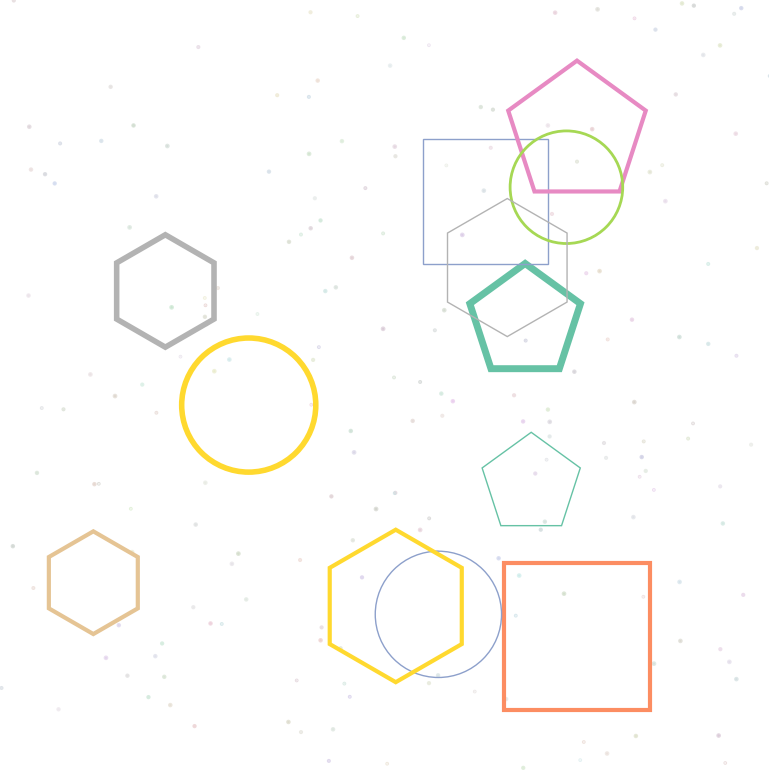[{"shape": "pentagon", "thickness": 2.5, "radius": 0.38, "center": [0.682, 0.582]}, {"shape": "pentagon", "thickness": 0.5, "radius": 0.34, "center": [0.69, 0.372]}, {"shape": "square", "thickness": 1.5, "radius": 0.47, "center": [0.749, 0.173]}, {"shape": "circle", "thickness": 0.5, "radius": 0.41, "center": [0.569, 0.202]}, {"shape": "square", "thickness": 0.5, "radius": 0.41, "center": [0.63, 0.739]}, {"shape": "pentagon", "thickness": 1.5, "radius": 0.47, "center": [0.749, 0.827]}, {"shape": "circle", "thickness": 1, "radius": 0.37, "center": [0.736, 0.757]}, {"shape": "hexagon", "thickness": 1.5, "radius": 0.5, "center": [0.514, 0.213]}, {"shape": "circle", "thickness": 2, "radius": 0.44, "center": [0.323, 0.474]}, {"shape": "hexagon", "thickness": 1.5, "radius": 0.33, "center": [0.121, 0.243]}, {"shape": "hexagon", "thickness": 0.5, "radius": 0.45, "center": [0.659, 0.653]}, {"shape": "hexagon", "thickness": 2, "radius": 0.36, "center": [0.215, 0.622]}]